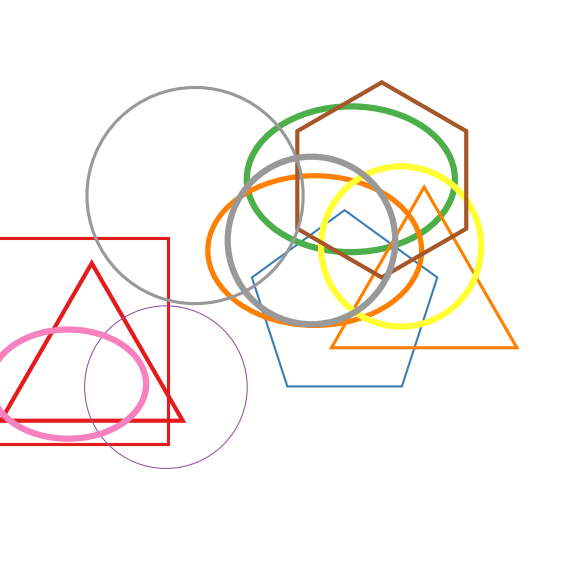[{"shape": "triangle", "thickness": 2, "radius": 0.91, "center": [0.159, 0.362]}, {"shape": "square", "thickness": 1.5, "radius": 0.89, "center": [0.112, 0.409]}, {"shape": "pentagon", "thickness": 1, "radius": 0.84, "center": [0.597, 0.466]}, {"shape": "oval", "thickness": 3, "radius": 0.9, "center": [0.608, 0.689]}, {"shape": "circle", "thickness": 0.5, "radius": 0.7, "center": [0.287, 0.329]}, {"shape": "triangle", "thickness": 1.5, "radius": 0.93, "center": [0.734, 0.49]}, {"shape": "oval", "thickness": 2.5, "radius": 0.93, "center": [0.545, 0.565]}, {"shape": "circle", "thickness": 3, "radius": 0.69, "center": [0.695, 0.572]}, {"shape": "hexagon", "thickness": 2, "radius": 0.84, "center": [0.661, 0.688]}, {"shape": "oval", "thickness": 3, "radius": 0.68, "center": [0.118, 0.334]}, {"shape": "circle", "thickness": 1.5, "radius": 0.94, "center": [0.338, 0.661]}, {"shape": "circle", "thickness": 3, "radius": 0.73, "center": [0.539, 0.583]}]